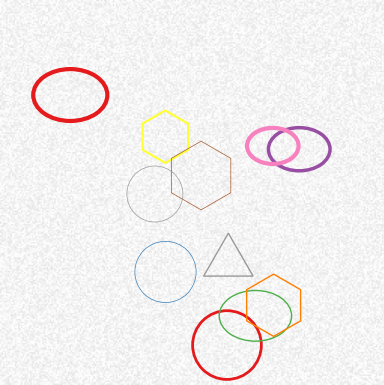[{"shape": "circle", "thickness": 2, "radius": 0.45, "center": [0.59, 0.104]}, {"shape": "oval", "thickness": 3, "radius": 0.48, "center": [0.183, 0.753]}, {"shape": "circle", "thickness": 0.5, "radius": 0.4, "center": [0.43, 0.294]}, {"shape": "oval", "thickness": 1, "radius": 0.47, "center": [0.663, 0.18]}, {"shape": "oval", "thickness": 2.5, "radius": 0.4, "center": [0.777, 0.612]}, {"shape": "hexagon", "thickness": 1, "radius": 0.4, "center": [0.711, 0.207]}, {"shape": "hexagon", "thickness": 1.5, "radius": 0.34, "center": [0.429, 0.645]}, {"shape": "hexagon", "thickness": 0.5, "radius": 0.45, "center": [0.522, 0.544]}, {"shape": "oval", "thickness": 3, "radius": 0.33, "center": [0.709, 0.621]}, {"shape": "triangle", "thickness": 1, "radius": 0.37, "center": [0.593, 0.32]}, {"shape": "circle", "thickness": 0.5, "radius": 0.36, "center": [0.402, 0.496]}]